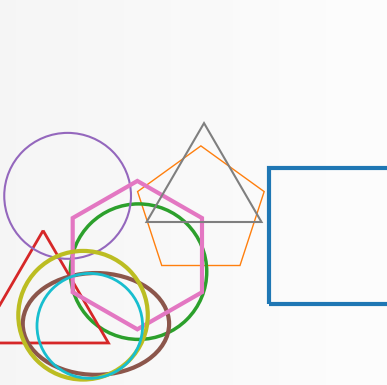[{"shape": "square", "thickness": 3, "radius": 0.89, "center": [0.871, 0.387]}, {"shape": "pentagon", "thickness": 1, "radius": 0.86, "center": [0.518, 0.449]}, {"shape": "circle", "thickness": 2.5, "radius": 0.88, "center": [0.358, 0.294]}, {"shape": "triangle", "thickness": 2, "radius": 0.97, "center": [0.111, 0.206]}, {"shape": "circle", "thickness": 1.5, "radius": 0.82, "center": [0.175, 0.491]}, {"shape": "oval", "thickness": 3, "radius": 0.94, "center": [0.248, 0.159]}, {"shape": "hexagon", "thickness": 3, "radius": 0.96, "center": [0.354, 0.337]}, {"shape": "triangle", "thickness": 1.5, "radius": 0.86, "center": [0.527, 0.509]}, {"shape": "circle", "thickness": 3, "radius": 0.84, "center": [0.214, 0.181]}, {"shape": "circle", "thickness": 2, "radius": 0.68, "center": [0.232, 0.154]}]